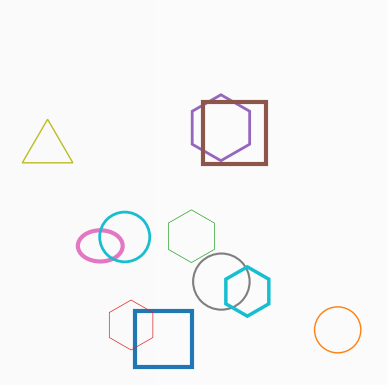[{"shape": "square", "thickness": 3, "radius": 0.37, "center": [0.421, 0.12]}, {"shape": "circle", "thickness": 1, "radius": 0.3, "center": [0.871, 0.143]}, {"shape": "hexagon", "thickness": 0.5, "radius": 0.34, "center": [0.494, 0.386]}, {"shape": "hexagon", "thickness": 0.5, "radius": 0.32, "center": [0.338, 0.156]}, {"shape": "hexagon", "thickness": 2, "radius": 0.43, "center": [0.57, 0.668]}, {"shape": "square", "thickness": 3, "radius": 0.4, "center": [0.605, 0.653]}, {"shape": "oval", "thickness": 3, "radius": 0.29, "center": [0.259, 0.361]}, {"shape": "circle", "thickness": 1.5, "radius": 0.36, "center": [0.571, 0.269]}, {"shape": "triangle", "thickness": 1, "radius": 0.38, "center": [0.123, 0.615]}, {"shape": "circle", "thickness": 2, "radius": 0.32, "center": [0.322, 0.385]}, {"shape": "hexagon", "thickness": 2.5, "radius": 0.32, "center": [0.638, 0.243]}]